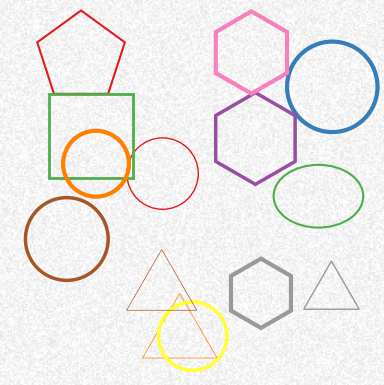[{"shape": "pentagon", "thickness": 1.5, "radius": 0.6, "center": [0.211, 0.853]}, {"shape": "circle", "thickness": 1, "radius": 0.46, "center": [0.422, 0.549]}, {"shape": "circle", "thickness": 3, "radius": 0.59, "center": [0.863, 0.774]}, {"shape": "square", "thickness": 2, "radius": 0.55, "center": [0.236, 0.647]}, {"shape": "oval", "thickness": 1.5, "radius": 0.58, "center": [0.827, 0.49]}, {"shape": "hexagon", "thickness": 2.5, "radius": 0.6, "center": [0.663, 0.64]}, {"shape": "circle", "thickness": 3, "radius": 0.43, "center": [0.249, 0.575]}, {"shape": "triangle", "thickness": 0.5, "radius": 0.56, "center": [0.467, 0.126]}, {"shape": "circle", "thickness": 2.5, "radius": 0.44, "center": [0.501, 0.127]}, {"shape": "triangle", "thickness": 0.5, "radius": 0.53, "center": [0.42, 0.247]}, {"shape": "circle", "thickness": 2.5, "radius": 0.54, "center": [0.174, 0.379]}, {"shape": "hexagon", "thickness": 3, "radius": 0.53, "center": [0.653, 0.864]}, {"shape": "hexagon", "thickness": 3, "radius": 0.45, "center": [0.678, 0.238]}, {"shape": "triangle", "thickness": 1, "radius": 0.42, "center": [0.861, 0.239]}]